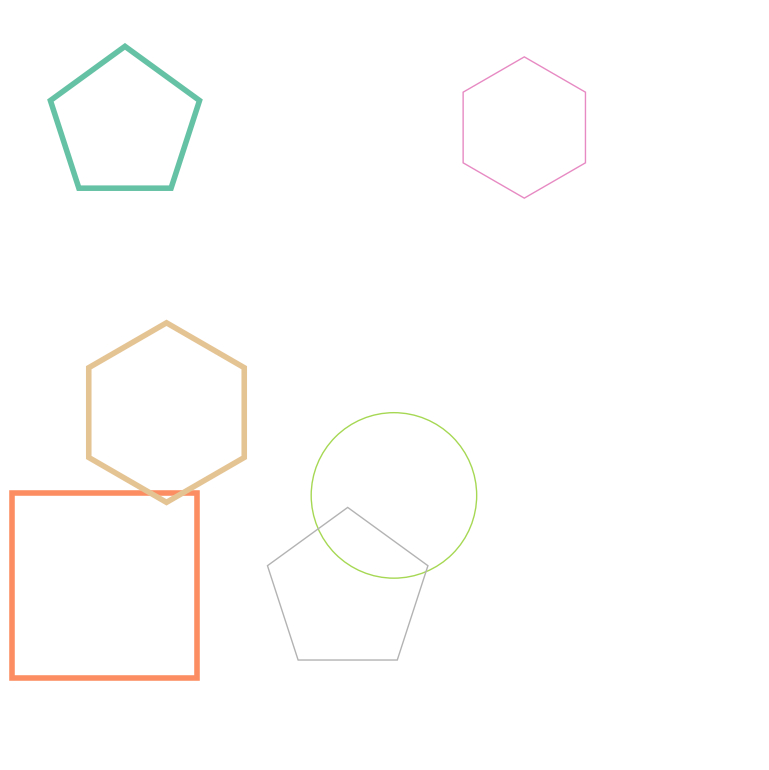[{"shape": "pentagon", "thickness": 2, "radius": 0.51, "center": [0.162, 0.838]}, {"shape": "square", "thickness": 2, "radius": 0.6, "center": [0.135, 0.24]}, {"shape": "hexagon", "thickness": 0.5, "radius": 0.46, "center": [0.681, 0.834]}, {"shape": "circle", "thickness": 0.5, "radius": 0.54, "center": [0.512, 0.357]}, {"shape": "hexagon", "thickness": 2, "radius": 0.58, "center": [0.216, 0.464]}, {"shape": "pentagon", "thickness": 0.5, "radius": 0.55, "center": [0.452, 0.231]}]